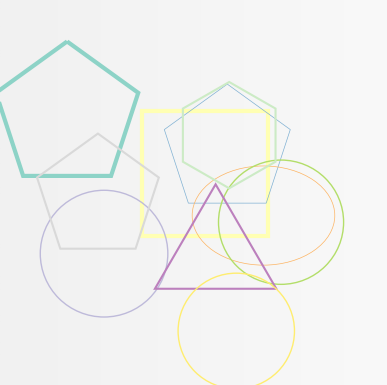[{"shape": "pentagon", "thickness": 3, "radius": 0.97, "center": [0.173, 0.699]}, {"shape": "square", "thickness": 3, "radius": 0.81, "center": [0.53, 0.549]}, {"shape": "circle", "thickness": 1, "radius": 0.82, "center": [0.269, 0.341]}, {"shape": "pentagon", "thickness": 0.5, "radius": 0.85, "center": [0.587, 0.611]}, {"shape": "oval", "thickness": 0.5, "radius": 0.92, "center": [0.68, 0.44]}, {"shape": "circle", "thickness": 1, "radius": 0.81, "center": [0.725, 0.423]}, {"shape": "pentagon", "thickness": 1.5, "radius": 0.83, "center": [0.253, 0.488]}, {"shape": "triangle", "thickness": 1.5, "radius": 0.9, "center": [0.556, 0.34]}, {"shape": "hexagon", "thickness": 1.5, "radius": 0.69, "center": [0.592, 0.649]}, {"shape": "circle", "thickness": 1, "radius": 0.75, "center": [0.61, 0.14]}]